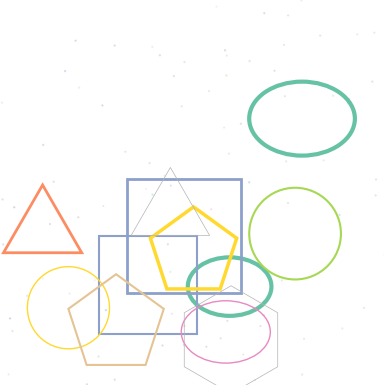[{"shape": "oval", "thickness": 3, "radius": 0.54, "center": [0.596, 0.256]}, {"shape": "oval", "thickness": 3, "radius": 0.69, "center": [0.785, 0.692]}, {"shape": "triangle", "thickness": 2, "radius": 0.59, "center": [0.111, 0.402]}, {"shape": "square", "thickness": 1.5, "radius": 0.63, "center": [0.385, 0.26]}, {"shape": "square", "thickness": 2, "radius": 0.74, "center": [0.479, 0.387]}, {"shape": "oval", "thickness": 1, "radius": 0.58, "center": [0.586, 0.138]}, {"shape": "circle", "thickness": 1.5, "radius": 0.6, "center": [0.766, 0.393]}, {"shape": "pentagon", "thickness": 2.5, "radius": 0.59, "center": [0.503, 0.345]}, {"shape": "circle", "thickness": 1, "radius": 0.53, "center": [0.178, 0.201]}, {"shape": "pentagon", "thickness": 1.5, "radius": 0.65, "center": [0.302, 0.157]}, {"shape": "triangle", "thickness": 0.5, "radius": 0.59, "center": [0.443, 0.447]}, {"shape": "hexagon", "thickness": 0.5, "radius": 0.7, "center": [0.6, 0.118]}]